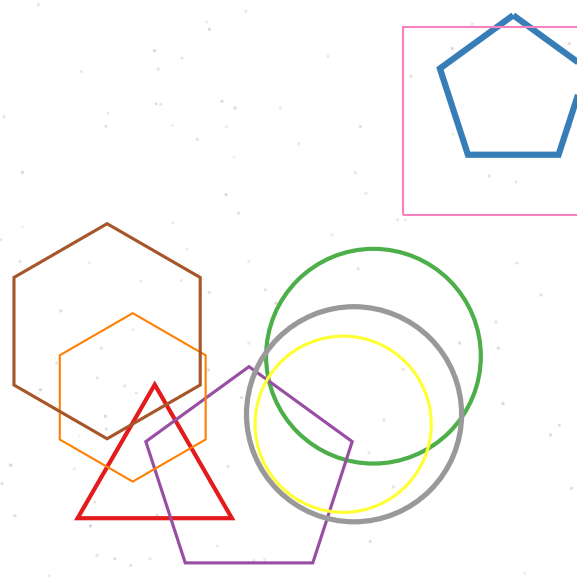[{"shape": "triangle", "thickness": 2, "radius": 0.77, "center": [0.268, 0.179]}, {"shape": "pentagon", "thickness": 3, "radius": 0.67, "center": [0.889, 0.839]}, {"shape": "circle", "thickness": 2, "radius": 0.93, "center": [0.647, 0.382]}, {"shape": "pentagon", "thickness": 1.5, "radius": 0.94, "center": [0.431, 0.176]}, {"shape": "hexagon", "thickness": 1, "radius": 0.73, "center": [0.23, 0.311]}, {"shape": "circle", "thickness": 1.5, "radius": 0.76, "center": [0.594, 0.265]}, {"shape": "hexagon", "thickness": 1.5, "radius": 0.93, "center": [0.185, 0.426]}, {"shape": "square", "thickness": 1, "radius": 0.81, "center": [0.86, 0.79]}, {"shape": "circle", "thickness": 2.5, "radius": 0.93, "center": [0.613, 0.282]}]